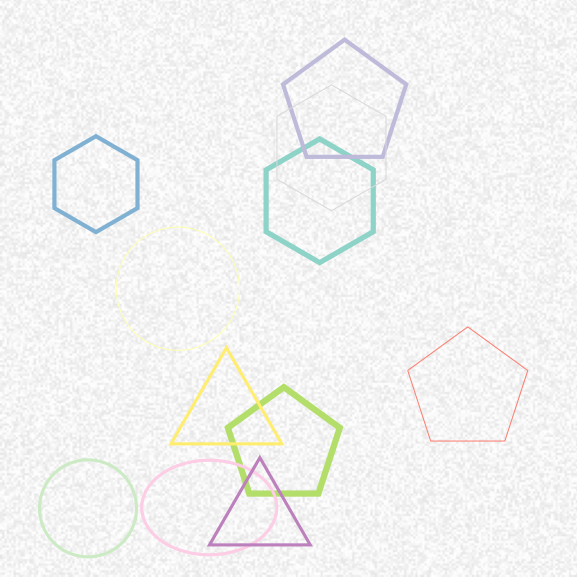[{"shape": "hexagon", "thickness": 2.5, "radius": 0.54, "center": [0.554, 0.651]}, {"shape": "circle", "thickness": 0.5, "radius": 0.53, "center": [0.308, 0.499]}, {"shape": "pentagon", "thickness": 2, "radius": 0.56, "center": [0.597, 0.818]}, {"shape": "pentagon", "thickness": 0.5, "radius": 0.55, "center": [0.81, 0.324]}, {"shape": "hexagon", "thickness": 2, "radius": 0.42, "center": [0.166, 0.68]}, {"shape": "pentagon", "thickness": 3, "radius": 0.51, "center": [0.491, 0.227]}, {"shape": "oval", "thickness": 1.5, "radius": 0.58, "center": [0.362, 0.12]}, {"shape": "hexagon", "thickness": 0.5, "radius": 0.55, "center": [0.574, 0.743]}, {"shape": "triangle", "thickness": 1.5, "radius": 0.5, "center": [0.45, 0.106]}, {"shape": "circle", "thickness": 1.5, "radius": 0.42, "center": [0.152, 0.119]}, {"shape": "triangle", "thickness": 1.5, "radius": 0.55, "center": [0.392, 0.286]}]